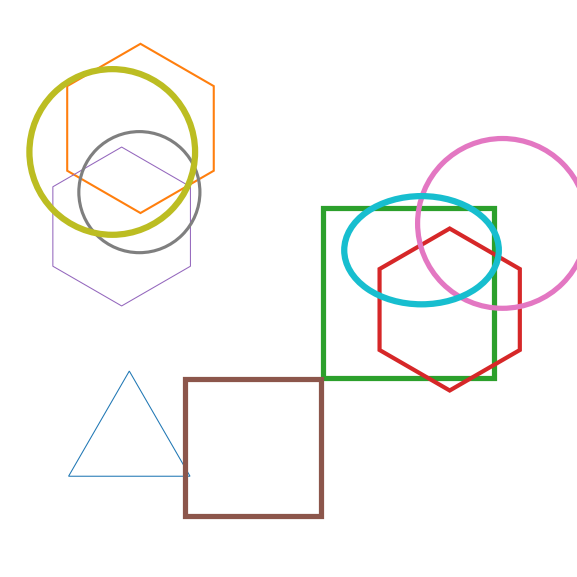[{"shape": "triangle", "thickness": 0.5, "radius": 0.61, "center": [0.224, 0.235]}, {"shape": "hexagon", "thickness": 1, "radius": 0.73, "center": [0.243, 0.777]}, {"shape": "square", "thickness": 2.5, "radius": 0.74, "center": [0.707, 0.492]}, {"shape": "hexagon", "thickness": 2, "radius": 0.7, "center": [0.779, 0.463]}, {"shape": "hexagon", "thickness": 0.5, "radius": 0.69, "center": [0.211, 0.607]}, {"shape": "square", "thickness": 2.5, "radius": 0.59, "center": [0.438, 0.224]}, {"shape": "circle", "thickness": 2.5, "radius": 0.74, "center": [0.87, 0.612]}, {"shape": "circle", "thickness": 1.5, "radius": 0.52, "center": [0.241, 0.666]}, {"shape": "circle", "thickness": 3, "radius": 0.72, "center": [0.194, 0.736]}, {"shape": "oval", "thickness": 3, "radius": 0.67, "center": [0.73, 0.566]}]